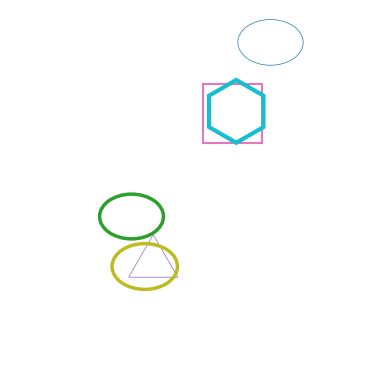[{"shape": "oval", "thickness": 0.5, "radius": 0.42, "center": [0.703, 0.89]}, {"shape": "oval", "thickness": 2.5, "radius": 0.41, "center": [0.342, 0.438]}, {"shape": "triangle", "thickness": 0.5, "radius": 0.37, "center": [0.398, 0.317]}, {"shape": "square", "thickness": 1.5, "radius": 0.38, "center": [0.604, 0.705]}, {"shape": "oval", "thickness": 2.5, "radius": 0.42, "center": [0.376, 0.308]}, {"shape": "hexagon", "thickness": 3, "radius": 0.41, "center": [0.614, 0.711]}]